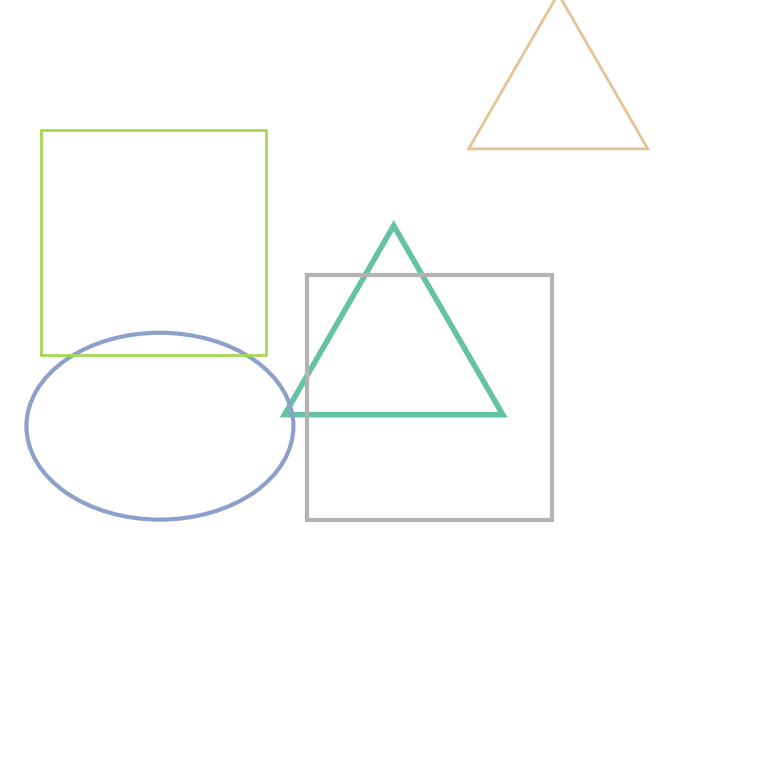[{"shape": "triangle", "thickness": 2, "radius": 0.82, "center": [0.511, 0.543]}, {"shape": "oval", "thickness": 1.5, "radius": 0.87, "center": [0.208, 0.447]}, {"shape": "square", "thickness": 1, "radius": 0.73, "center": [0.199, 0.685]}, {"shape": "triangle", "thickness": 1, "radius": 0.67, "center": [0.725, 0.874]}, {"shape": "square", "thickness": 1.5, "radius": 0.79, "center": [0.558, 0.484]}]